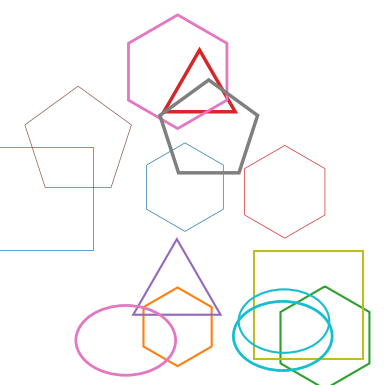[{"shape": "square", "thickness": 0.5, "radius": 0.67, "center": [0.106, 0.485]}, {"shape": "hexagon", "thickness": 0.5, "radius": 0.57, "center": [0.48, 0.514]}, {"shape": "hexagon", "thickness": 1.5, "radius": 0.51, "center": [0.461, 0.151]}, {"shape": "hexagon", "thickness": 1.5, "radius": 0.67, "center": [0.844, 0.123]}, {"shape": "triangle", "thickness": 2.5, "radius": 0.53, "center": [0.518, 0.763]}, {"shape": "hexagon", "thickness": 0.5, "radius": 0.6, "center": [0.74, 0.502]}, {"shape": "triangle", "thickness": 1.5, "radius": 0.65, "center": [0.459, 0.248]}, {"shape": "pentagon", "thickness": 0.5, "radius": 0.73, "center": [0.203, 0.631]}, {"shape": "hexagon", "thickness": 2, "radius": 0.74, "center": [0.462, 0.814]}, {"shape": "oval", "thickness": 2, "radius": 0.65, "center": [0.327, 0.116]}, {"shape": "pentagon", "thickness": 2.5, "radius": 0.67, "center": [0.542, 0.659]}, {"shape": "square", "thickness": 1.5, "radius": 0.7, "center": [0.801, 0.208]}, {"shape": "oval", "thickness": 1.5, "radius": 0.59, "center": [0.738, 0.166]}, {"shape": "oval", "thickness": 2, "radius": 0.64, "center": [0.734, 0.127]}]